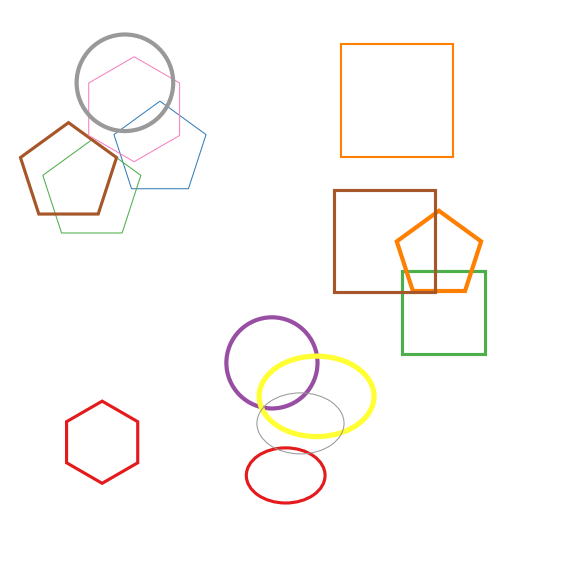[{"shape": "oval", "thickness": 1.5, "radius": 0.34, "center": [0.495, 0.176]}, {"shape": "hexagon", "thickness": 1.5, "radius": 0.36, "center": [0.177, 0.233]}, {"shape": "pentagon", "thickness": 0.5, "radius": 0.42, "center": [0.277, 0.74]}, {"shape": "pentagon", "thickness": 0.5, "radius": 0.45, "center": [0.159, 0.668]}, {"shape": "square", "thickness": 1.5, "radius": 0.36, "center": [0.768, 0.458]}, {"shape": "circle", "thickness": 2, "radius": 0.39, "center": [0.471, 0.371]}, {"shape": "square", "thickness": 1, "radius": 0.49, "center": [0.687, 0.825]}, {"shape": "pentagon", "thickness": 2, "radius": 0.38, "center": [0.76, 0.557]}, {"shape": "oval", "thickness": 2.5, "radius": 0.5, "center": [0.548, 0.313]}, {"shape": "pentagon", "thickness": 1.5, "radius": 0.44, "center": [0.119, 0.699]}, {"shape": "square", "thickness": 1.5, "radius": 0.44, "center": [0.666, 0.582]}, {"shape": "hexagon", "thickness": 0.5, "radius": 0.45, "center": [0.232, 0.81]}, {"shape": "circle", "thickness": 2, "radius": 0.42, "center": [0.216, 0.856]}, {"shape": "oval", "thickness": 0.5, "radius": 0.38, "center": [0.52, 0.266]}]